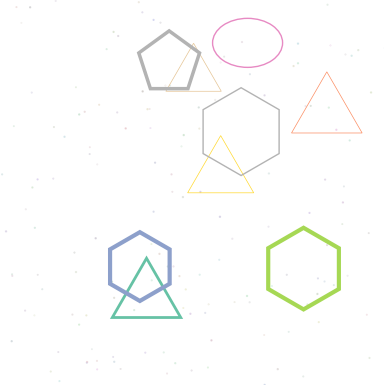[{"shape": "triangle", "thickness": 2, "radius": 0.51, "center": [0.381, 0.227]}, {"shape": "triangle", "thickness": 0.5, "radius": 0.53, "center": [0.849, 0.708]}, {"shape": "hexagon", "thickness": 3, "radius": 0.45, "center": [0.363, 0.308]}, {"shape": "oval", "thickness": 1, "radius": 0.45, "center": [0.643, 0.889]}, {"shape": "hexagon", "thickness": 3, "radius": 0.53, "center": [0.788, 0.302]}, {"shape": "triangle", "thickness": 0.5, "radius": 0.5, "center": [0.573, 0.549]}, {"shape": "triangle", "thickness": 0.5, "radius": 0.42, "center": [0.503, 0.804]}, {"shape": "pentagon", "thickness": 2.5, "radius": 0.41, "center": [0.439, 0.837]}, {"shape": "hexagon", "thickness": 1, "radius": 0.57, "center": [0.626, 0.658]}]